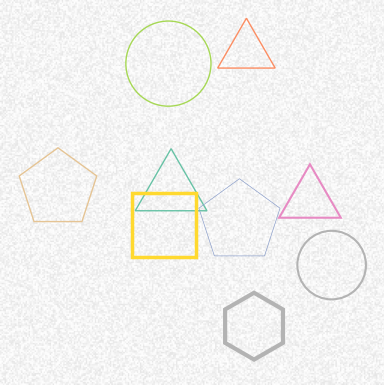[{"shape": "triangle", "thickness": 1, "radius": 0.54, "center": [0.444, 0.506]}, {"shape": "triangle", "thickness": 1, "radius": 0.43, "center": [0.64, 0.866]}, {"shape": "pentagon", "thickness": 0.5, "radius": 0.55, "center": [0.622, 0.425]}, {"shape": "triangle", "thickness": 1.5, "radius": 0.46, "center": [0.805, 0.481]}, {"shape": "circle", "thickness": 1, "radius": 0.55, "center": [0.437, 0.835]}, {"shape": "square", "thickness": 2.5, "radius": 0.42, "center": [0.426, 0.415]}, {"shape": "pentagon", "thickness": 1, "radius": 0.53, "center": [0.151, 0.51]}, {"shape": "hexagon", "thickness": 3, "radius": 0.43, "center": [0.66, 0.153]}, {"shape": "circle", "thickness": 1.5, "radius": 0.45, "center": [0.861, 0.311]}]